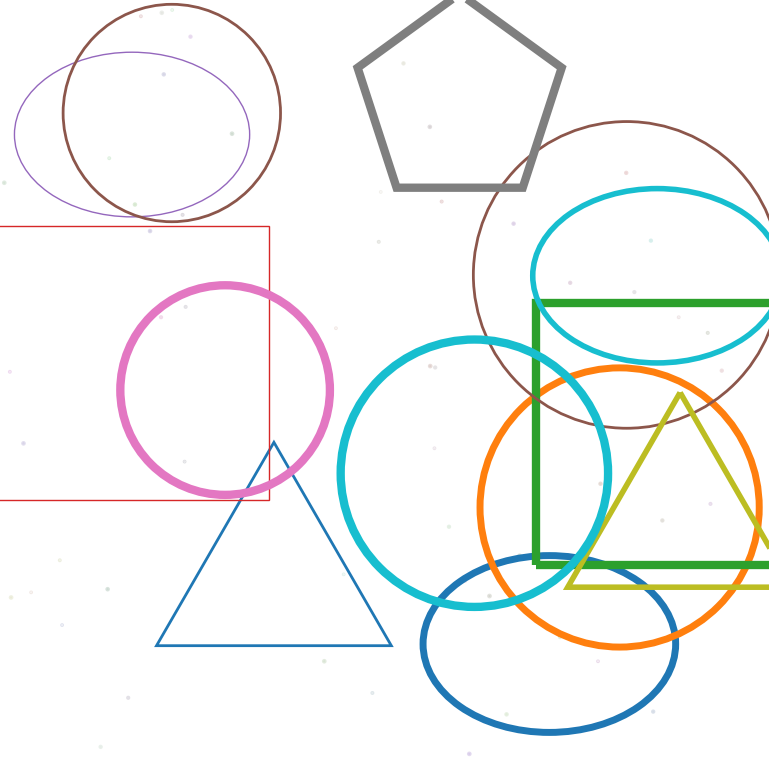[{"shape": "triangle", "thickness": 1, "radius": 0.88, "center": [0.356, 0.249]}, {"shape": "oval", "thickness": 2.5, "radius": 0.82, "center": [0.713, 0.164]}, {"shape": "circle", "thickness": 2.5, "radius": 0.91, "center": [0.805, 0.341]}, {"shape": "square", "thickness": 3, "radius": 0.85, "center": [0.866, 0.437]}, {"shape": "square", "thickness": 0.5, "radius": 0.89, "center": [0.17, 0.529]}, {"shape": "oval", "thickness": 0.5, "radius": 0.76, "center": [0.171, 0.825]}, {"shape": "circle", "thickness": 1, "radius": 1.0, "center": [0.814, 0.643]}, {"shape": "circle", "thickness": 1, "radius": 0.71, "center": [0.223, 0.853]}, {"shape": "circle", "thickness": 3, "radius": 0.68, "center": [0.292, 0.493]}, {"shape": "pentagon", "thickness": 3, "radius": 0.7, "center": [0.597, 0.869]}, {"shape": "triangle", "thickness": 2, "radius": 0.84, "center": [0.883, 0.322]}, {"shape": "circle", "thickness": 3, "radius": 0.87, "center": [0.616, 0.385]}, {"shape": "oval", "thickness": 2, "radius": 0.81, "center": [0.854, 0.642]}]